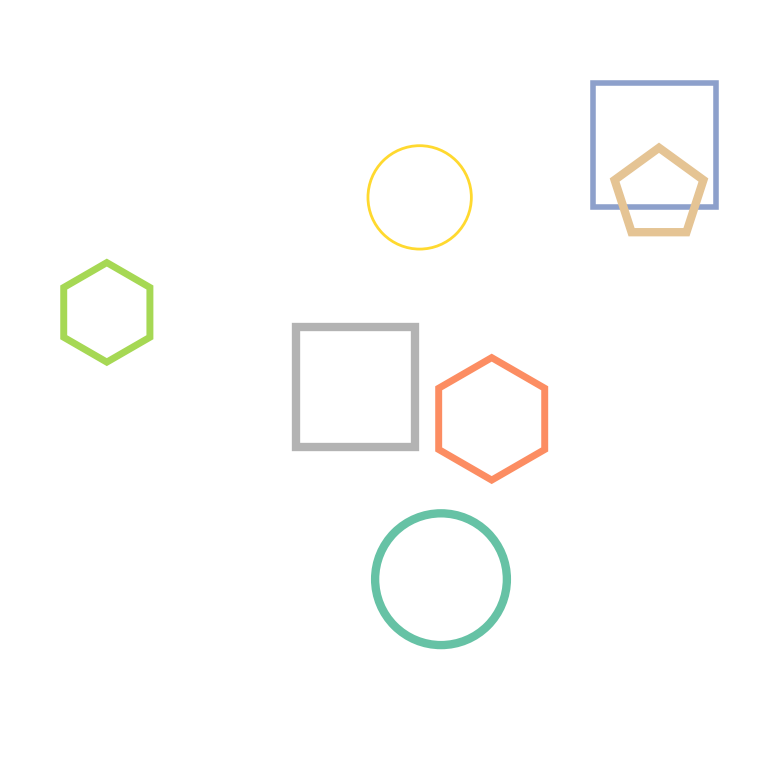[{"shape": "circle", "thickness": 3, "radius": 0.43, "center": [0.573, 0.248]}, {"shape": "hexagon", "thickness": 2.5, "radius": 0.4, "center": [0.639, 0.456]}, {"shape": "square", "thickness": 2, "radius": 0.4, "center": [0.85, 0.811]}, {"shape": "hexagon", "thickness": 2.5, "radius": 0.32, "center": [0.139, 0.594]}, {"shape": "circle", "thickness": 1, "radius": 0.34, "center": [0.545, 0.744]}, {"shape": "pentagon", "thickness": 3, "radius": 0.3, "center": [0.856, 0.747]}, {"shape": "square", "thickness": 3, "radius": 0.39, "center": [0.462, 0.497]}]